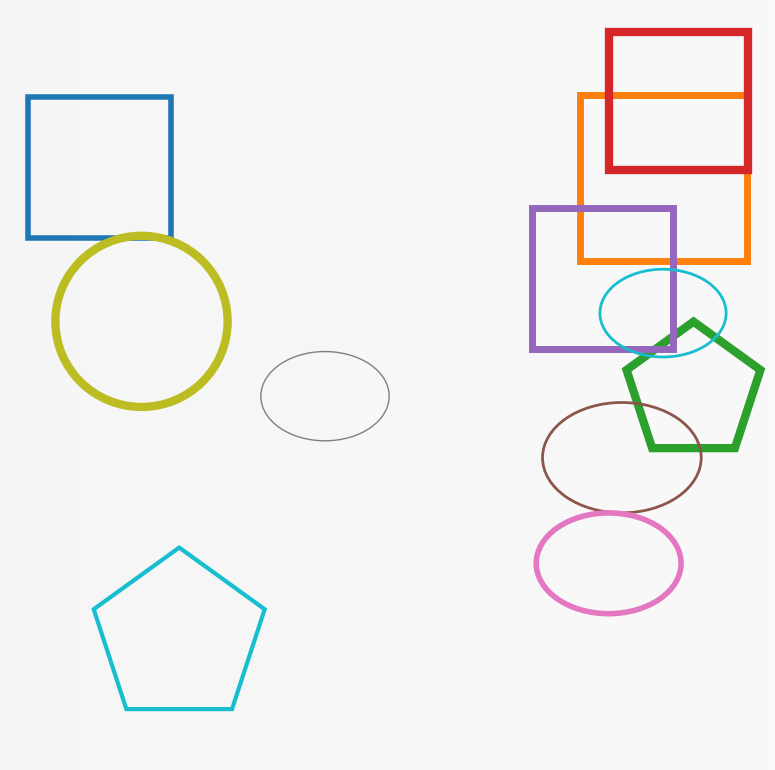[{"shape": "square", "thickness": 2, "radius": 0.46, "center": [0.128, 0.783]}, {"shape": "square", "thickness": 2.5, "radius": 0.54, "center": [0.856, 0.768]}, {"shape": "pentagon", "thickness": 3, "radius": 0.45, "center": [0.895, 0.491]}, {"shape": "square", "thickness": 3, "radius": 0.45, "center": [0.875, 0.869]}, {"shape": "square", "thickness": 2.5, "radius": 0.46, "center": [0.777, 0.638]}, {"shape": "oval", "thickness": 1, "radius": 0.51, "center": [0.802, 0.406]}, {"shape": "oval", "thickness": 2, "radius": 0.47, "center": [0.785, 0.268]}, {"shape": "oval", "thickness": 0.5, "radius": 0.41, "center": [0.419, 0.485]}, {"shape": "circle", "thickness": 3, "radius": 0.56, "center": [0.183, 0.583]}, {"shape": "pentagon", "thickness": 1.5, "radius": 0.58, "center": [0.231, 0.173]}, {"shape": "oval", "thickness": 1, "radius": 0.41, "center": [0.856, 0.593]}]